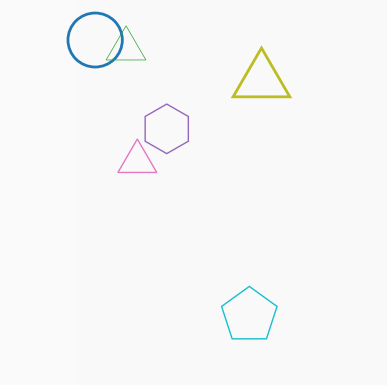[{"shape": "circle", "thickness": 2, "radius": 0.35, "center": [0.246, 0.896]}, {"shape": "triangle", "thickness": 0.5, "radius": 0.3, "center": [0.325, 0.874]}, {"shape": "hexagon", "thickness": 1, "radius": 0.32, "center": [0.43, 0.665]}, {"shape": "triangle", "thickness": 1, "radius": 0.29, "center": [0.354, 0.581]}, {"shape": "triangle", "thickness": 2, "radius": 0.42, "center": [0.675, 0.791]}, {"shape": "pentagon", "thickness": 1, "radius": 0.38, "center": [0.643, 0.181]}]